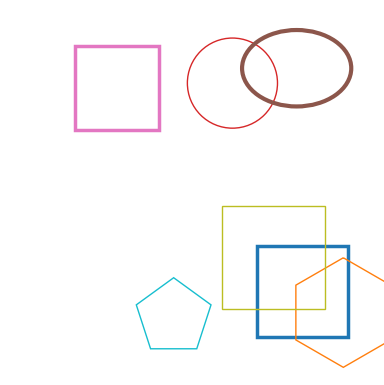[{"shape": "square", "thickness": 2.5, "radius": 0.59, "center": [0.787, 0.244]}, {"shape": "hexagon", "thickness": 1, "radius": 0.71, "center": [0.892, 0.188]}, {"shape": "circle", "thickness": 1, "radius": 0.59, "center": [0.604, 0.784]}, {"shape": "oval", "thickness": 3, "radius": 0.71, "center": [0.771, 0.823]}, {"shape": "square", "thickness": 2.5, "radius": 0.54, "center": [0.304, 0.772]}, {"shape": "square", "thickness": 1, "radius": 0.67, "center": [0.71, 0.33]}, {"shape": "pentagon", "thickness": 1, "radius": 0.51, "center": [0.451, 0.177]}]